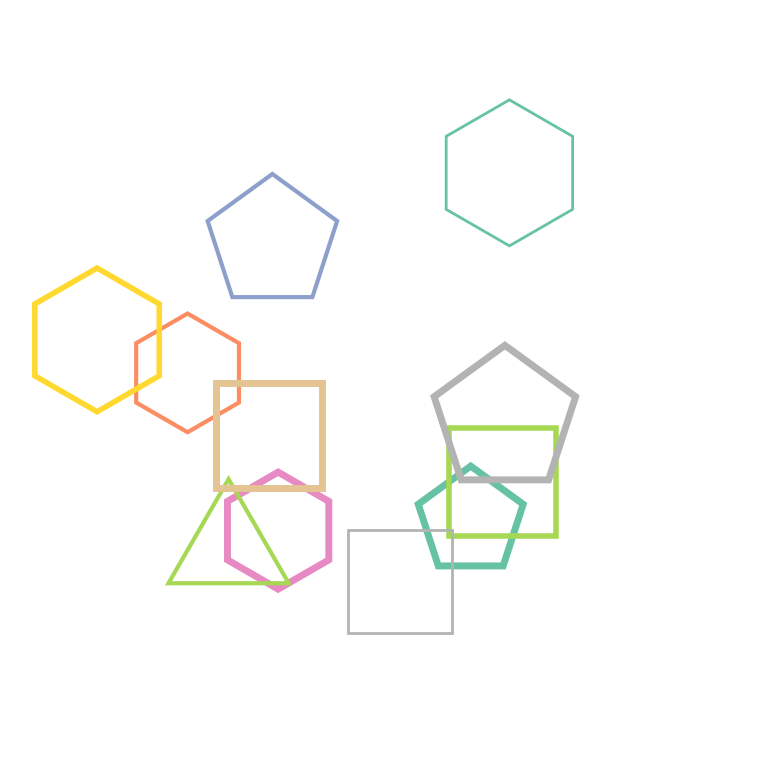[{"shape": "pentagon", "thickness": 2.5, "radius": 0.36, "center": [0.611, 0.323]}, {"shape": "hexagon", "thickness": 1, "radius": 0.47, "center": [0.662, 0.776]}, {"shape": "hexagon", "thickness": 1.5, "radius": 0.39, "center": [0.244, 0.516]}, {"shape": "pentagon", "thickness": 1.5, "radius": 0.44, "center": [0.354, 0.686]}, {"shape": "hexagon", "thickness": 2.5, "radius": 0.38, "center": [0.361, 0.311]}, {"shape": "square", "thickness": 2, "radius": 0.35, "center": [0.653, 0.374]}, {"shape": "triangle", "thickness": 1.5, "radius": 0.45, "center": [0.297, 0.288]}, {"shape": "hexagon", "thickness": 2, "radius": 0.47, "center": [0.126, 0.559]}, {"shape": "square", "thickness": 2.5, "radius": 0.34, "center": [0.35, 0.434]}, {"shape": "pentagon", "thickness": 2.5, "radius": 0.48, "center": [0.656, 0.455]}, {"shape": "square", "thickness": 1, "radius": 0.34, "center": [0.519, 0.245]}]